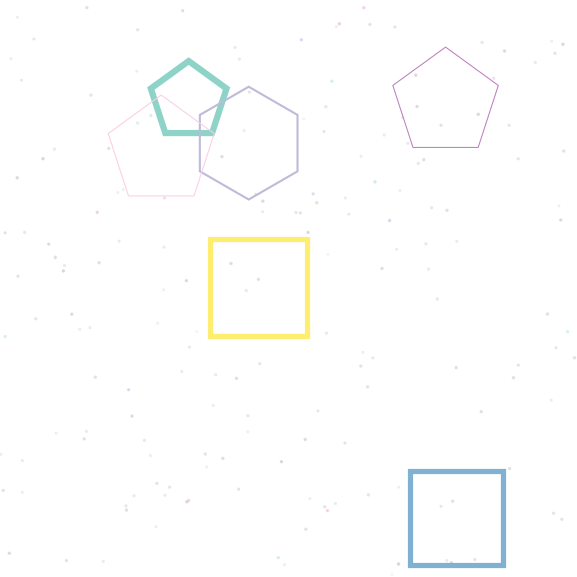[{"shape": "pentagon", "thickness": 3, "radius": 0.34, "center": [0.327, 0.825]}, {"shape": "hexagon", "thickness": 1, "radius": 0.49, "center": [0.431, 0.751]}, {"shape": "square", "thickness": 2.5, "radius": 0.4, "center": [0.79, 0.102]}, {"shape": "pentagon", "thickness": 0.5, "radius": 0.48, "center": [0.279, 0.738]}, {"shape": "pentagon", "thickness": 0.5, "radius": 0.48, "center": [0.772, 0.822]}, {"shape": "square", "thickness": 2.5, "radius": 0.42, "center": [0.448, 0.501]}]